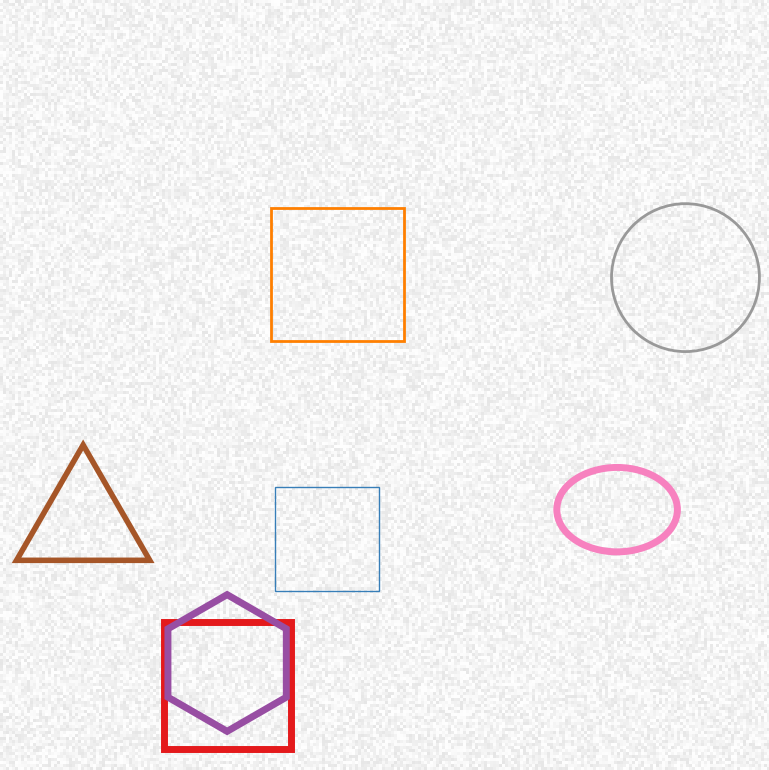[{"shape": "square", "thickness": 2.5, "radius": 0.41, "center": [0.296, 0.109]}, {"shape": "square", "thickness": 0.5, "radius": 0.34, "center": [0.425, 0.3]}, {"shape": "hexagon", "thickness": 2.5, "radius": 0.44, "center": [0.295, 0.139]}, {"shape": "square", "thickness": 1, "radius": 0.43, "center": [0.438, 0.644]}, {"shape": "triangle", "thickness": 2, "radius": 0.5, "center": [0.108, 0.322]}, {"shape": "oval", "thickness": 2.5, "radius": 0.39, "center": [0.801, 0.338]}, {"shape": "circle", "thickness": 1, "radius": 0.48, "center": [0.89, 0.639]}]